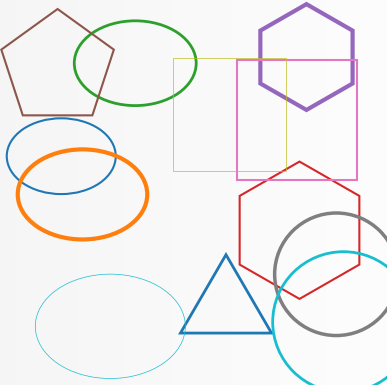[{"shape": "oval", "thickness": 1.5, "radius": 0.7, "center": [0.158, 0.594]}, {"shape": "triangle", "thickness": 2, "radius": 0.68, "center": [0.583, 0.203]}, {"shape": "oval", "thickness": 3, "radius": 0.84, "center": [0.213, 0.495]}, {"shape": "oval", "thickness": 2, "radius": 0.79, "center": [0.349, 0.836]}, {"shape": "hexagon", "thickness": 1.5, "radius": 0.89, "center": [0.773, 0.402]}, {"shape": "hexagon", "thickness": 3, "radius": 0.69, "center": [0.791, 0.852]}, {"shape": "pentagon", "thickness": 1.5, "radius": 0.76, "center": [0.149, 0.824]}, {"shape": "square", "thickness": 1.5, "radius": 0.78, "center": [0.767, 0.688]}, {"shape": "circle", "thickness": 2.5, "radius": 0.8, "center": [0.868, 0.288]}, {"shape": "square", "thickness": 0.5, "radius": 0.73, "center": [0.592, 0.703]}, {"shape": "circle", "thickness": 2, "radius": 0.91, "center": [0.886, 0.164]}, {"shape": "oval", "thickness": 0.5, "radius": 0.97, "center": [0.285, 0.152]}]